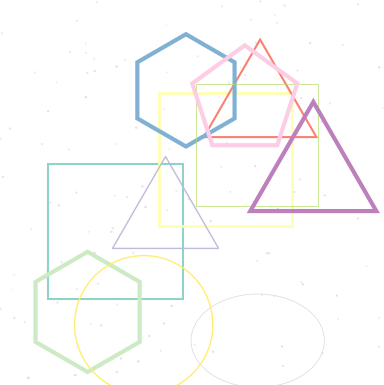[{"shape": "square", "thickness": 1.5, "radius": 0.88, "center": [0.3, 0.399]}, {"shape": "square", "thickness": 2, "radius": 0.86, "center": [0.586, 0.587]}, {"shape": "triangle", "thickness": 1, "radius": 0.8, "center": [0.43, 0.434]}, {"shape": "triangle", "thickness": 1.5, "radius": 0.84, "center": [0.676, 0.728]}, {"shape": "hexagon", "thickness": 3, "radius": 0.73, "center": [0.483, 0.765]}, {"shape": "square", "thickness": 0.5, "radius": 0.79, "center": [0.668, 0.624]}, {"shape": "pentagon", "thickness": 3, "radius": 0.72, "center": [0.636, 0.739]}, {"shape": "oval", "thickness": 0.5, "radius": 0.87, "center": [0.669, 0.115]}, {"shape": "triangle", "thickness": 3, "radius": 0.95, "center": [0.814, 0.546]}, {"shape": "hexagon", "thickness": 3, "radius": 0.78, "center": [0.228, 0.19]}, {"shape": "circle", "thickness": 1, "radius": 0.9, "center": [0.373, 0.157]}]